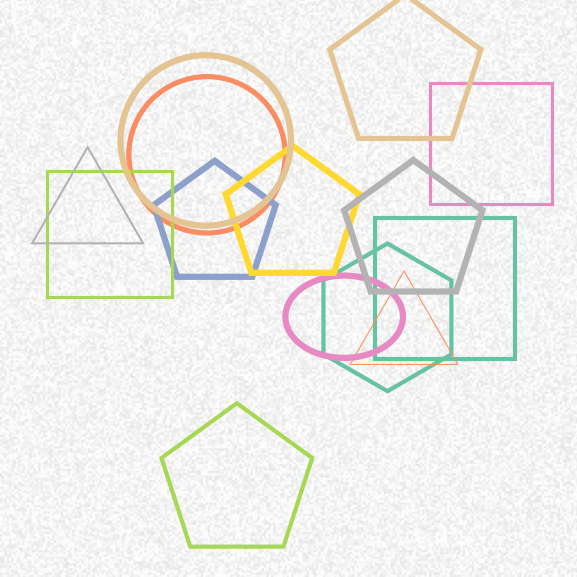[{"shape": "hexagon", "thickness": 2, "radius": 0.64, "center": [0.671, 0.45]}, {"shape": "square", "thickness": 2, "radius": 0.61, "center": [0.771, 0.5]}, {"shape": "triangle", "thickness": 0.5, "radius": 0.54, "center": [0.7, 0.422]}, {"shape": "circle", "thickness": 2.5, "radius": 0.68, "center": [0.358, 0.731]}, {"shape": "pentagon", "thickness": 3, "radius": 0.56, "center": [0.372, 0.61]}, {"shape": "oval", "thickness": 3, "radius": 0.51, "center": [0.596, 0.451]}, {"shape": "square", "thickness": 1.5, "radius": 0.53, "center": [0.85, 0.75]}, {"shape": "pentagon", "thickness": 2, "radius": 0.69, "center": [0.41, 0.164]}, {"shape": "square", "thickness": 1.5, "radius": 0.54, "center": [0.19, 0.594]}, {"shape": "pentagon", "thickness": 3, "radius": 0.61, "center": [0.507, 0.625]}, {"shape": "circle", "thickness": 3, "radius": 0.74, "center": [0.356, 0.756]}, {"shape": "pentagon", "thickness": 2.5, "radius": 0.69, "center": [0.702, 0.871]}, {"shape": "pentagon", "thickness": 3, "radius": 0.63, "center": [0.716, 0.596]}, {"shape": "triangle", "thickness": 1, "radius": 0.55, "center": [0.152, 0.633]}]